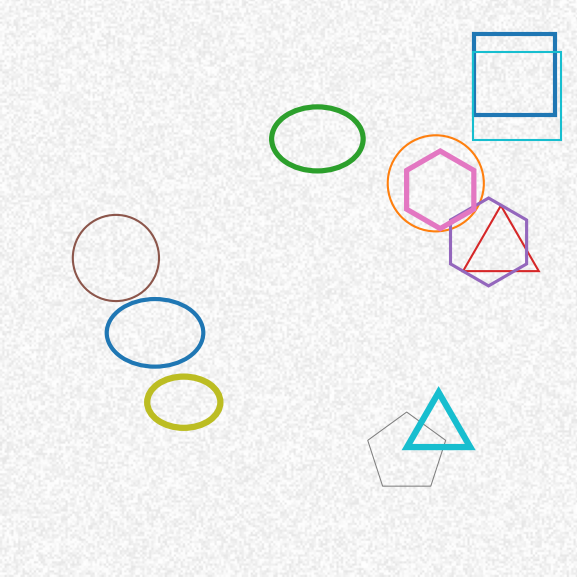[{"shape": "square", "thickness": 2, "radius": 0.35, "center": [0.891, 0.87]}, {"shape": "oval", "thickness": 2, "radius": 0.42, "center": [0.268, 0.423]}, {"shape": "circle", "thickness": 1, "radius": 0.42, "center": [0.755, 0.682]}, {"shape": "oval", "thickness": 2.5, "radius": 0.4, "center": [0.55, 0.759]}, {"shape": "triangle", "thickness": 1, "radius": 0.38, "center": [0.867, 0.567]}, {"shape": "hexagon", "thickness": 1.5, "radius": 0.38, "center": [0.846, 0.58]}, {"shape": "circle", "thickness": 1, "radius": 0.37, "center": [0.201, 0.552]}, {"shape": "hexagon", "thickness": 2.5, "radius": 0.34, "center": [0.762, 0.67]}, {"shape": "pentagon", "thickness": 0.5, "radius": 0.35, "center": [0.704, 0.215]}, {"shape": "oval", "thickness": 3, "radius": 0.32, "center": [0.318, 0.303]}, {"shape": "square", "thickness": 1, "radius": 0.38, "center": [0.896, 0.833]}, {"shape": "triangle", "thickness": 3, "radius": 0.32, "center": [0.76, 0.257]}]